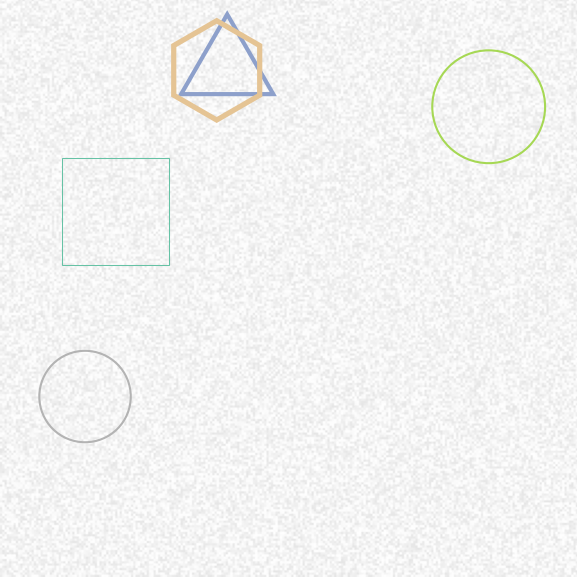[{"shape": "square", "thickness": 0.5, "radius": 0.46, "center": [0.2, 0.632]}, {"shape": "triangle", "thickness": 2, "radius": 0.46, "center": [0.393, 0.882]}, {"shape": "circle", "thickness": 1, "radius": 0.49, "center": [0.846, 0.814]}, {"shape": "hexagon", "thickness": 2.5, "radius": 0.43, "center": [0.375, 0.877]}, {"shape": "circle", "thickness": 1, "radius": 0.4, "center": [0.147, 0.313]}]